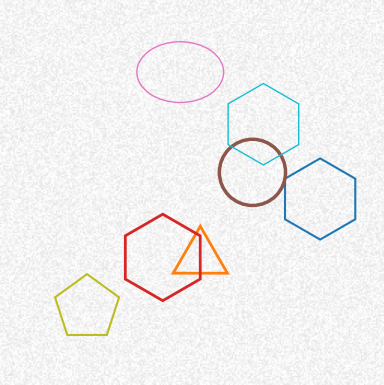[{"shape": "hexagon", "thickness": 1.5, "radius": 0.53, "center": [0.832, 0.483]}, {"shape": "triangle", "thickness": 2, "radius": 0.41, "center": [0.52, 0.331]}, {"shape": "hexagon", "thickness": 2, "radius": 0.56, "center": [0.423, 0.331]}, {"shape": "circle", "thickness": 2.5, "radius": 0.43, "center": [0.656, 0.552]}, {"shape": "oval", "thickness": 1, "radius": 0.56, "center": [0.468, 0.813]}, {"shape": "pentagon", "thickness": 1.5, "radius": 0.44, "center": [0.226, 0.201]}, {"shape": "hexagon", "thickness": 1, "radius": 0.53, "center": [0.684, 0.677]}]